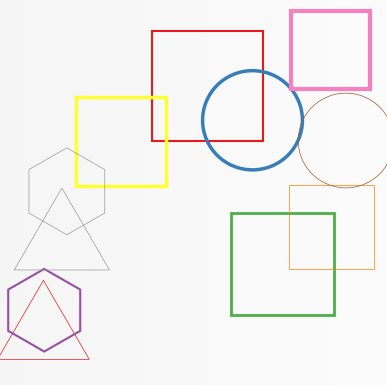[{"shape": "triangle", "thickness": 0.5, "radius": 0.68, "center": [0.112, 0.135]}, {"shape": "square", "thickness": 1.5, "radius": 0.71, "center": [0.535, 0.776]}, {"shape": "circle", "thickness": 2.5, "radius": 0.64, "center": [0.652, 0.688]}, {"shape": "square", "thickness": 2, "radius": 0.67, "center": [0.729, 0.315]}, {"shape": "hexagon", "thickness": 1.5, "radius": 0.54, "center": [0.114, 0.194]}, {"shape": "square", "thickness": 0.5, "radius": 0.55, "center": [0.855, 0.411]}, {"shape": "square", "thickness": 2.5, "radius": 0.58, "center": [0.312, 0.633]}, {"shape": "circle", "thickness": 0.5, "radius": 0.62, "center": [0.893, 0.635]}, {"shape": "square", "thickness": 3, "radius": 0.51, "center": [0.852, 0.87]}, {"shape": "triangle", "thickness": 0.5, "radius": 0.71, "center": [0.16, 0.37]}, {"shape": "hexagon", "thickness": 0.5, "radius": 0.56, "center": [0.172, 0.503]}]